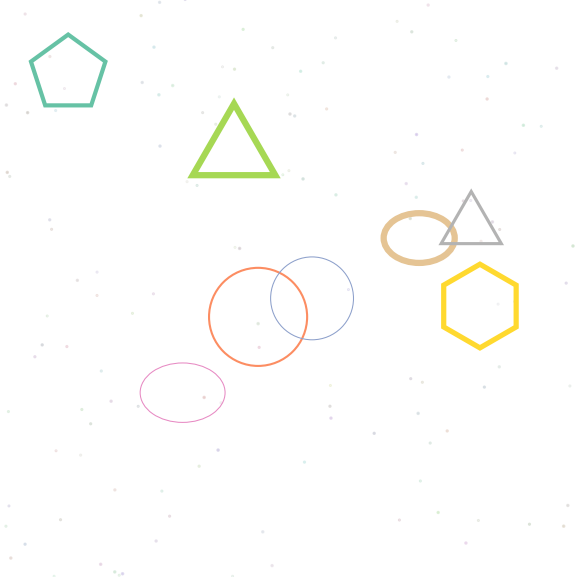[{"shape": "pentagon", "thickness": 2, "radius": 0.34, "center": [0.118, 0.872]}, {"shape": "circle", "thickness": 1, "radius": 0.42, "center": [0.447, 0.45]}, {"shape": "circle", "thickness": 0.5, "radius": 0.36, "center": [0.54, 0.482]}, {"shape": "oval", "thickness": 0.5, "radius": 0.37, "center": [0.316, 0.319]}, {"shape": "triangle", "thickness": 3, "radius": 0.41, "center": [0.405, 0.737]}, {"shape": "hexagon", "thickness": 2.5, "radius": 0.36, "center": [0.831, 0.469]}, {"shape": "oval", "thickness": 3, "radius": 0.31, "center": [0.726, 0.587]}, {"shape": "triangle", "thickness": 1.5, "radius": 0.3, "center": [0.816, 0.607]}]